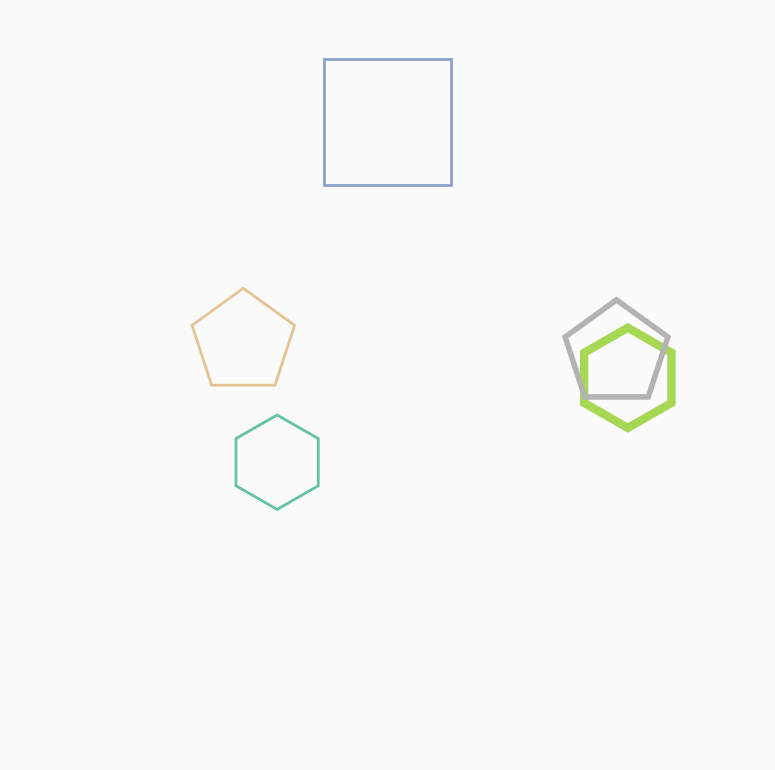[{"shape": "hexagon", "thickness": 1, "radius": 0.31, "center": [0.358, 0.4]}, {"shape": "square", "thickness": 1, "radius": 0.41, "center": [0.5, 0.842]}, {"shape": "hexagon", "thickness": 3, "radius": 0.33, "center": [0.81, 0.509]}, {"shape": "pentagon", "thickness": 1, "radius": 0.35, "center": [0.314, 0.556]}, {"shape": "pentagon", "thickness": 2, "radius": 0.35, "center": [0.795, 0.541]}]